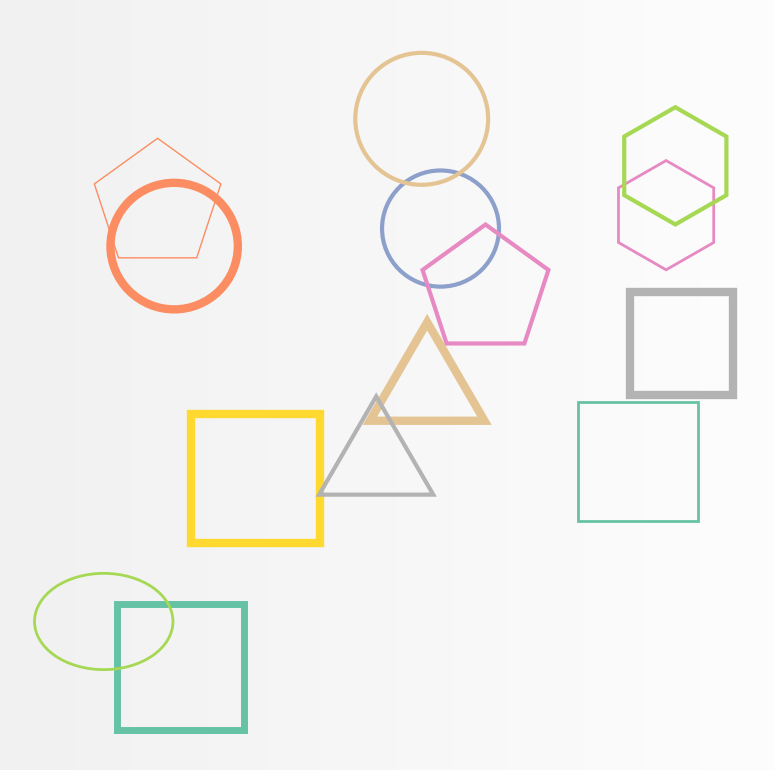[{"shape": "square", "thickness": 2.5, "radius": 0.41, "center": [0.233, 0.133]}, {"shape": "square", "thickness": 1, "radius": 0.39, "center": [0.823, 0.401]}, {"shape": "pentagon", "thickness": 0.5, "radius": 0.43, "center": [0.203, 0.735]}, {"shape": "circle", "thickness": 3, "radius": 0.41, "center": [0.225, 0.68]}, {"shape": "circle", "thickness": 1.5, "radius": 0.38, "center": [0.568, 0.703]}, {"shape": "pentagon", "thickness": 1.5, "radius": 0.43, "center": [0.626, 0.623]}, {"shape": "hexagon", "thickness": 1, "radius": 0.35, "center": [0.859, 0.721]}, {"shape": "hexagon", "thickness": 1.5, "radius": 0.38, "center": [0.871, 0.785]}, {"shape": "oval", "thickness": 1, "radius": 0.45, "center": [0.134, 0.193]}, {"shape": "square", "thickness": 3, "radius": 0.42, "center": [0.329, 0.378]}, {"shape": "triangle", "thickness": 3, "radius": 0.43, "center": [0.551, 0.496]}, {"shape": "circle", "thickness": 1.5, "radius": 0.43, "center": [0.544, 0.846]}, {"shape": "triangle", "thickness": 1.5, "radius": 0.43, "center": [0.485, 0.4]}, {"shape": "square", "thickness": 3, "radius": 0.33, "center": [0.879, 0.553]}]